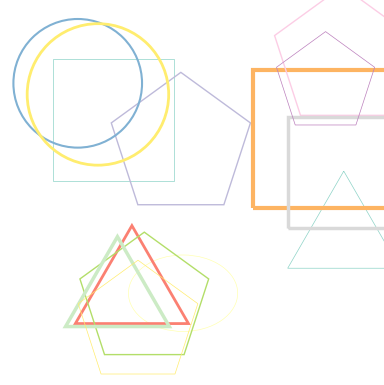[{"shape": "triangle", "thickness": 0.5, "radius": 0.84, "center": [0.893, 0.387]}, {"shape": "square", "thickness": 0.5, "radius": 0.79, "center": [0.295, 0.688]}, {"shape": "oval", "thickness": 0.5, "radius": 0.71, "center": [0.475, 0.238]}, {"shape": "pentagon", "thickness": 1, "radius": 0.95, "center": [0.47, 0.622]}, {"shape": "triangle", "thickness": 2, "radius": 0.85, "center": [0.343, 0.244]}, {"shape": "circle", "thickness": 1.5, "radius": 0.84, "center": [0.202, 0.784]}, {"shape": "square", "thickness": 3, "radius": 0.89, "center": [0.835, 0.639]}, {"shape": "pentagon", "thickness": 1, "radius": 0.88, "center": [0.375, 0.221]}, {"shape": "pentagon", "thickness": 1, "radius": 0.93, "center": [0.889, 0.85]}, {"shape": "square", "thickness": 2.5, "radius": 0.72, "center": [0.891, 0.551]}, {"shape": "pentagon", "thickness": 0.5, "radius": 0.67, "center": [0.846, 0.784]}, {"shape": "triangle", "thickness": 2.5, "radius": 0.78, "center": [0.305, 0.23]}, {"shape": "pentagon", "thickness": 0.5, "radius": 0.82, "center": [0.358, 0.161]}, {"shape": "circle", "thickness": 2, "radius": 0.92, "center": [0.254, 0.755]}]